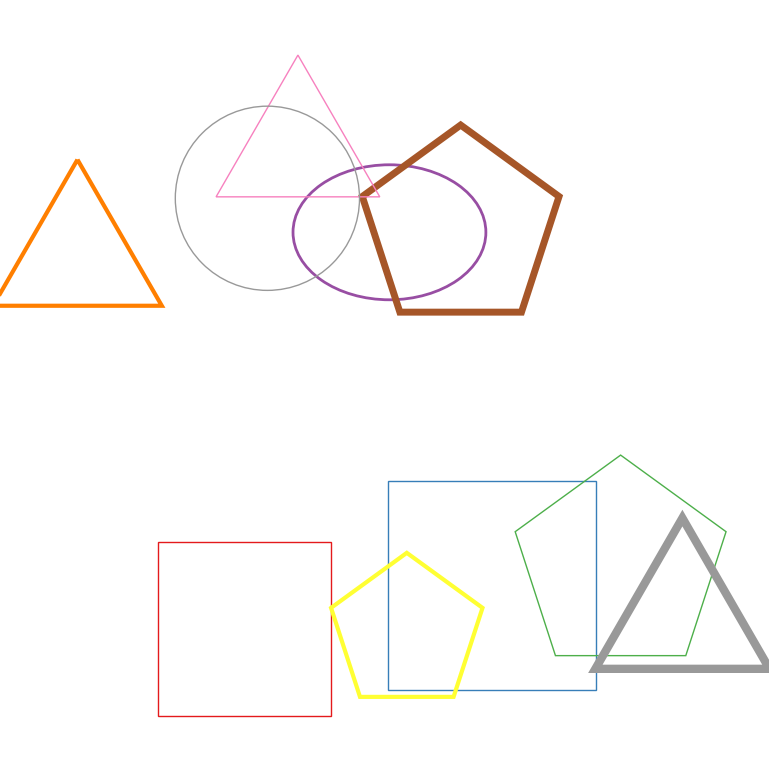[{"shape": "square", "thickness": 0.5, "radius": 0.56, "center": [0.317, 0.183]}, {"shape": "square", "thickness": 0.5, "radius": 0.68, "center": [0.639, 0.24]}, {"shape": "pentagon", "thickness": 0.5, "radius": 0.72, "center": [0.806, 0.265]}, {"shape": "oval", "thickness": 1, "radius": 0.63, "center": [0.506, 0.698]}, {"shape": "triangle", "thickness": 1.5, "radius": 0.63, "center": [0.101, 0.666]}, {"shape": "pentagon", "thickness": 1.5, "radius": 0.52, "center": [0.528, 0.179]}, {"shape": "pentagon", "thickness": 2.5, "radius": 0.67, "center": [0.598, 0.703]}, {"shape": "triangle", "thickness": 0.5, "radius": 0.61, "center": [0.387, 0.806]}, {"shape": "circle", "thickness": 0.5, "radius": 0.6, "center": [0.347, 0.742]}, {"shape": "triangle", "thickness": 3, "radius": 0.65, "center": [0.886, 0.197]}]